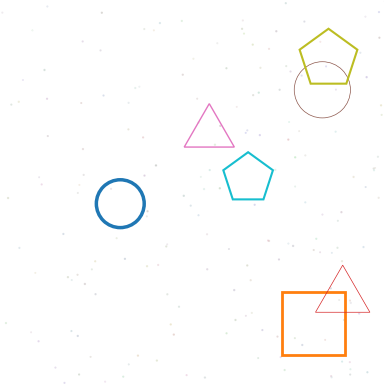[{"shape": "circle", "thickness": 2.5, "radius": 0.31, "center": [0.312, 0.471]}, {"shape": "square", "thickness": 2, "radius": 0.41, "center": [0.813, 0.16]}, {"shape": "triangle", "thickness": 0.5, "radius": 0.41, "center": [0.89, 0.23]}, {"shape": "circle", "thickness": 0.5, "radius": 0.36, "center": [0.837, 0.767]}, {"shape": "triangle", "thickness": 1, "radius": 0.38, "center": [0.544, 0.656]}, {"shape": "pentagon", "thickness": 1.5, "radius": 0.39, "center": [0.853, 0.846]}, {"shape": "pentagon", "thickness": 1.5, "radius": 0.34, "center": [0.644, 0.537]}]